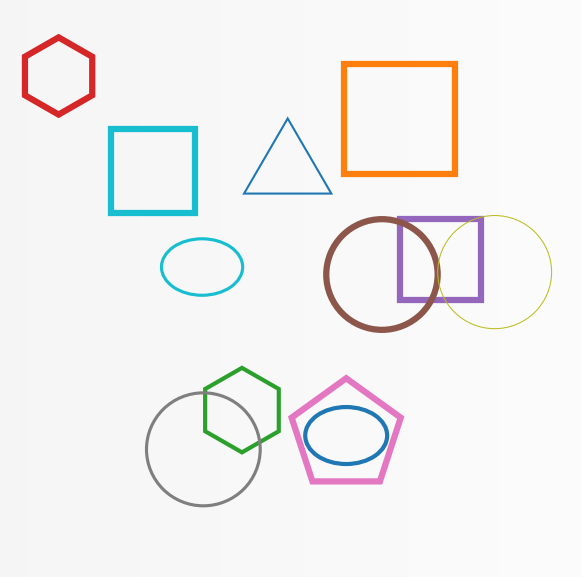[{"shape": "triangle", "thickness": 1, "radius": 0.43, "center": [0.495, 0.707]}, {"shape": "oval", "thickness": 2, "radius": 0.35, "center": [0.596, 0.245]}, {"shape": "square", "thickness": 3, "radius": 0.48, "center": [0.687, 0.793]}, {"shape": "hexagon", "thickness": 2, "radius": 0.37, "center": [0.416, 0.289]}, {"shape": "hexagon", "thickness": 3, "radius": 0.33, "center": [0.101, 0.868]}, {"shape": "square", "thickness": 3, "radius": 0.35, "center": [0.758, 0.549]}, {"shape": "circle", "thickness": 3, "radius": 0.48, "center": [0.657, 0.524]}, {"shape": "pentagon", "thickness": 3, "radius": 0.49, "center": [0.596, 0.245]}, {"shape": "circle", "thickness": 1.5, "radius": 0.49, "center": [0.35, 0.221]}, {"shape": "circle", "thickness": 0.5, "radius": 0.49, "center": [0.851, 0.528]}, {"shape": "oval", "thickness": 1.5, "radius": 0.35, "center": [0.348, 0.537]}, {"shape": "square", "thickness": 3, "radius": 0.36, "center": [0.263, 0.703]}]